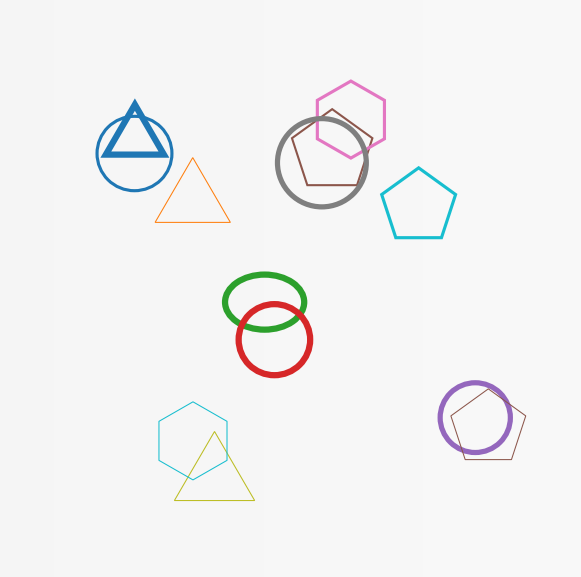[{"shape": "circle", "thickness": 1.5, "radius": 0.32, "center": [0.231, 0.733]}, {"shape": "triangle", "thickness": 3, "radius": 0.29, "center": [0.232, 0.76]}, {"shape": "triangle", "thickness": 0.5, "radius": 0.37, "center": [0.332, 0.651]}, {"shape": "oval", "thickness": 3, "radius": 0.34, "center": [0.455, 0.476]}, {"shape": "circle", "thickness": 3, "radius": 0.31, "center": [0.472, 0.411]}, {"shape": "circle", "thickness": 2.5, "radius": 0.3, "center": [0.818, 0.276]}, {"shape": "pentagon", "thickness": 0.5, "radius": 0.34, "center": [0.84, 0.258]}, {"shape": "pentagon", "thickness": 1, "radius": 0.36, "center": [0.571, 0.737]}, {"shape": "hexagon", "thickness": 1.5, "radius": 0.33, "center": [0.604, 0.792]}, {"shape": "circle", "thickness": 2.5, "radius": 0.38, "center": [0.554, 0.717]}, {"shape": "triangle", "thickness": 0.5, "radius": 0.4, "center": [0.369, 0.172]}, {"shape": "hexagon", "thickness": 0.5, "radius": 0.34, "center": [0.332, 0.236]}, {"shape": "pentagon", "thickness": 1.5, "radius": 0.33, "center": [0.72, 0.642]}]